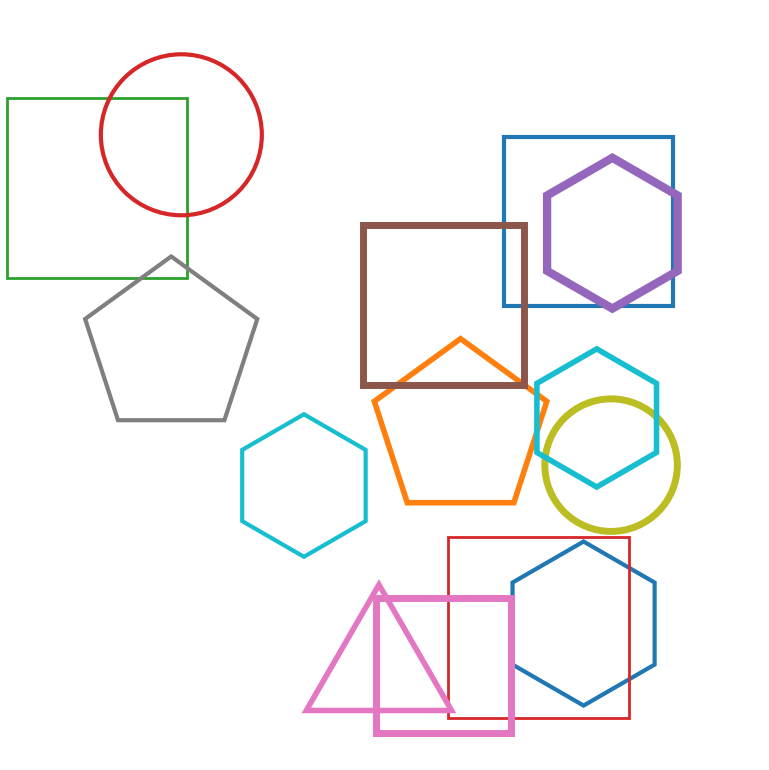[{"shape": "hexagon", "thickness": 1.5, "radius": 0.53, "center": [0.758, 0.19]}, {"shape": "square", "thickness": 1.5, "radius": 0.55, "center": [0.764, 0.713]}, {"shape": "pentagon", "thickness": 2, "radius": 0.59, "center": [0.598, 0.442]}, {"shape": "square", "thickness": 1, "radius": 0.59, "center": [0.126, 0.756]}, {"shape": "circle", "thickness": 1.5, "radius": 0.52, "center": [0.236, 0.825]}, {"shape": "square", "thickness": 1, "radius": 0.59, "center": [0.699, 0.185]}, {"shape": "hexagon", "thickness": 3, "radius": 0.49, "center": [0.795, 0.697]}, {"shape": "square", "thickness": 2.5, "radius": 0.52, "center": [0.576, 0.604]}, {"shape": "triangle", "thickness": 2, "radius": 0.54, "center": [0.492, 0.132]}, {"shape": "square", "thickness": 2.5, "radius": 0.44, "center": [0.576, 0.135]}, {"shape": "pentagon", "thickness": 1.5, "radius": 0.59, "center": [0.222, 0.549]}, {"shape": "circle", "thickness": 2.5, "radius": 0.43, "center": [0.794, 0.396]}, {"shape": "hexagon", "thickness": 1.5, "radius": 0.46, "center": [0.395, 0.369]}, {"shape": "hexagon", "thickness": 2, "radius": 0.45, "center": [0.775, 0.457]}]